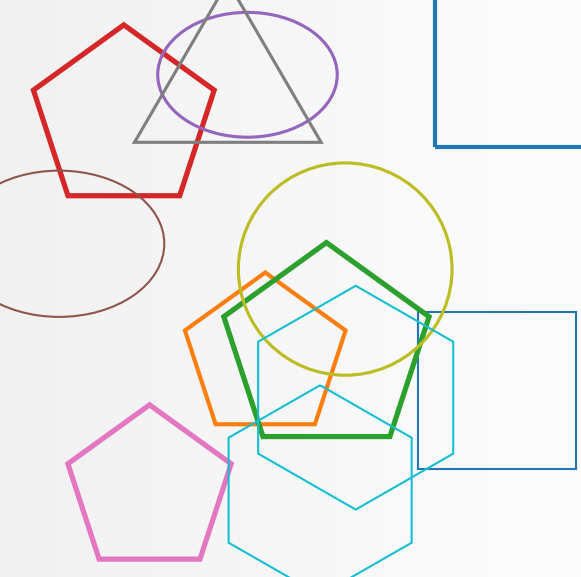[{"shape": "square", "thickness": 1, "radius": 0.68, "center": [0.855, 0.323]}, {"shape": "square", "thickness": 2, "radius": 0.74, "center": [0.897, 0.893]}, {"shape": "pentagon", "thickness": 2, "radius": 0.73, "center": [0.456, 0.382]}, {"shape": "pentagon", "thickness": 2.5, "radius": 0.93, "center": [0.562, 0.393]}, {"shape": "pentagon", "thickness": 2.5, "radius": 0.82, "center": [0.213, 0.793]}, {"shape": "oval", "thickness": 1.5, "radius": 0.77, "center": [0.426, 0.87]}, {"shape": "oval", "thickness": 1, "radius": 0.9, "center": [0.102, 0.577]}, {"shape": "pentagon", "thickness": 2.5, "radius": 0.74, "center": [0.257, 0.15]}, {"shape": "triangle", "thickness": 1.5, "radius": 0.93, "center": [0.392, 0.845]}, {"shape": "circle", "thickness": 1.5, "radius": 0.92, "center": [0.594, 0.533]}, {"shape": "hexagon", "thickness": 1, "radius": 0.97, "center": [0.612, 0.311]}, {"shape": "hexagon", "thickness": 1, "radius": 0.91, "center": [0.551, 0.15]}]